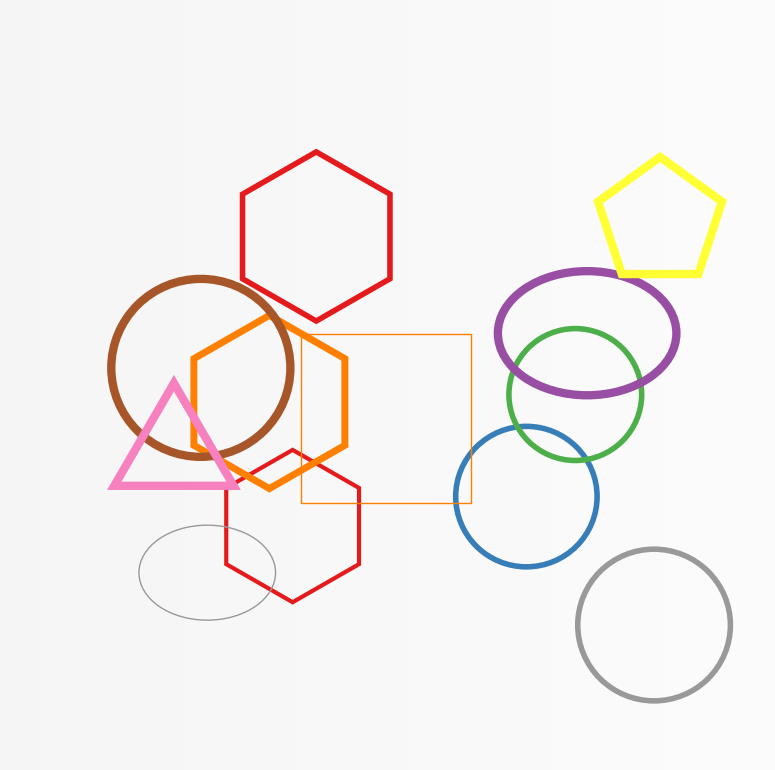[{"shape": "hexagon", "thickness": 1.5, "radius": 0.49, "center": [0.378, 0.317]}, {"shape": "hexagon", "thickness": 2, "radius": 0.55, "center": [0.408, 0.693]}, {"shape": "circle", "thickness": 2, "radius": 0.46, "center": [0.679, 0.355]}, {"shape": "circle", "thickness": 2, "radius": 0.43, "center": [0.742, 0.488]}, {"shape": "oval", "thickness": 3, "radius": 0.58, "center": [0.758, 0.567]}, {"shape": "hexagon", "thickness": 2.5, "radius": 0.56, "center": [0.348, 0.478]}, {"shape": "square", "thickness": 0.5, "radius": 0.55, "center": [0.497, 0.457]}, {"shape": "pentagon", "thickness": 3, "radius": 0.42, "center": [0.852, 0.712]}, {"shape": "circle", "thickness": 3, "radius": 0.58, "center": [0.259, 0.522]}, {"shape": "triangle", "thickness": 3, "radius": 0.44, "center": [0.224, 0.414]}, {"shape": "circle", "thickness": 2, "radius": 0.49, "center": [0.844, 0.188]}, {"shape": "oval", "thickness": 0.5, "radius": 0.44, "center": [0.267, 0.256]}]